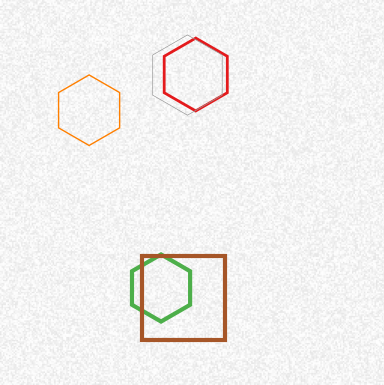[{"shape": "hexagon", "thickness": 2, "radius": 0.47, "center": [0.508, 0.806]}, {"shape": "hexagon", "thickness": 3, "radius": 0.44, "center": [0.418, 0.252]}, {"shape": "hexagon", "thickness": 1, "radius": 0.46, "center": [0.231, 0.714]}, {"shape": "square", "thickness": 3, "radius": 0.54, "center": [0.477, 0.226]}, {"shape": "hexagon", "thickness": 0.5, "radius": 0.52, "center": [0.487, 0.805]}]